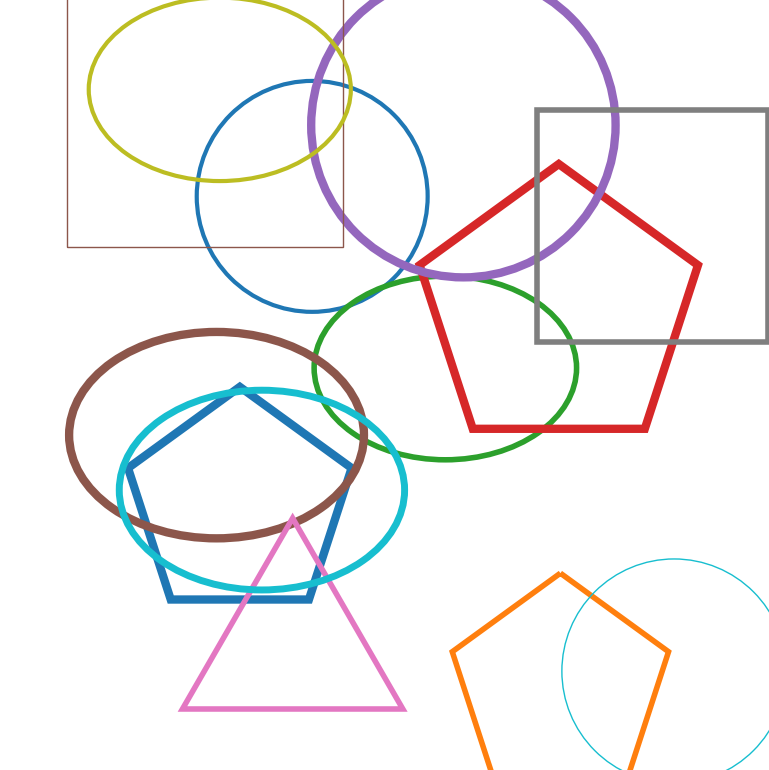[{"shape": "circle", "thickness": 1.5, "radius": 0.75, "center": [0.405, 0.745]}, {"shape": "pentagon", "thickness": 3, "radius": 0.76, "center": [0.311, 0.345]}, {"shape": "pentagon", "thickness": 2, "radius": 0.74, "center": [0.728, 0.108]}, {"shape": "oval", "thickness": 2, "radius": 0.85, "center": [0.578, 0.522]}, {"shape": "pentagon", "thickness": 3, "radius": 0.95, "center": [0.726, 0.597]}, {"shape": "circle", "thickness": 3, "radius": 0.99, "center": [0.602, 0.837]}, {"shape": "square", "thickness": 0.5, "radius": 0.9, "center": [0.266, 0.858]}, {"shape": "oval", "thickness": 3, "radius": 0.96, "center": [0.281, 0.435]}, {"shape": "triangle", "thickness": 2, "radius": 0.83, "center": [0.38, 0.162]}, {"shape": "square", "thickness": 2, "radius": 0.75, "center": [0.848, 0.706]}, {"shape": "oval", "thickness": 1.5, "radius": 0.85, "center": [0.285, 0.884]}, {"shape": "circle", "thickness": 0.5, "radius": 0.73, "center": [0.875, 0.128]}, {"shape": "oval", "thickness": 2.5, "radius": 0.93, "center": [0.34, 0.364]}]